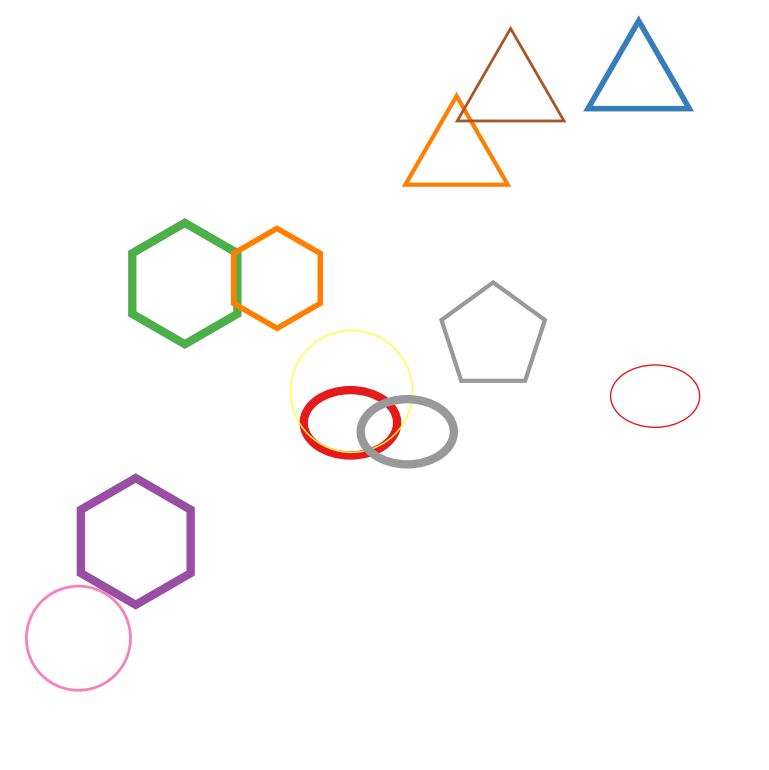[{"shape": "oval", "thickness": 0.5, "radius": 0.29, "center": [0.851, 0.486]}, {"shape": "oval", "thickness": 3, "radius": 0.3, "center": [0.455, 0.451]}, {"shape": "triangle", "thickness": 2, "radius": 0.38, "center": [0.829, 0.897]}, {"shape": "hexagon", "thickness": 3, "radius": 0.39, "center": [0.24, 0.632]}, {"shape": "hexagon", "thickness": 3, "radius": 0.41, "center": [0.176, 0.297]}, {"shape": "hexagon", "thickness": 2, "radius": 0.32, "center": [0.36, 0.638]}, {"shape": "triangle", "thickness": 1.5, "radius": 0.38, "center": [0.593, 0.799]}, {"shape": "circle", "thickness": 0.5, "radius": 0.4, "center": [0.457, 0.492]}, {"shape": "triangle", "thickness": 1, "radius": 0.4, "center": [0.663, 0.883]}, {"shape": "circle", "thickness": 1, "radius": 0.34, "center": [0.102, 0.171]}, {"shape": "oval", "thickness": 3, "radius": 0.3, "center": [0.529, 0.439]}, {"shape": "pentagon", "thickness": 1.5, "radius": 0.35, "center": [0.641, 0.563]}]